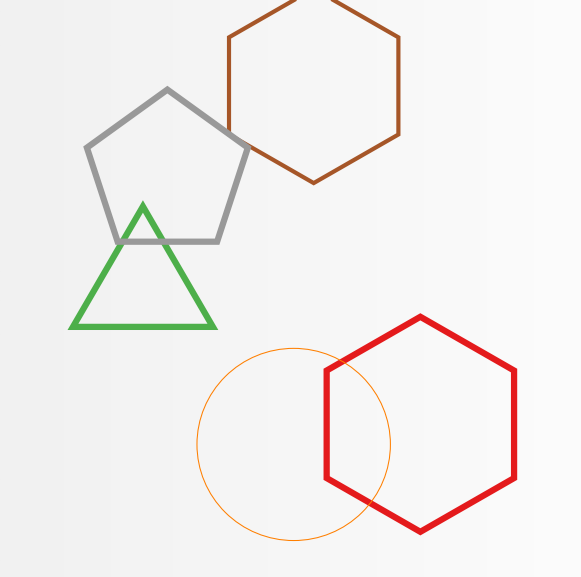[{"shape": "hexagon", "thickness": 3, "radius": 0.93, "center": [0.723, 0.264]}, {"shape": "triangle", "thickness": 3, "radius": 0.7, "center": [0.246, 0.503]}, {"shape": "circle", "thickness": 0.5, "radius": 0.83, "center": [0.505, 0.23]}, {"shape": "hexagon", "thickness": 2, "radius": 0.84, "center": [0.54, 0.85]}, {"shape": "pentagon", "thickness": 3, "radius": 0.73, "center": [0.288, 0.698]}]